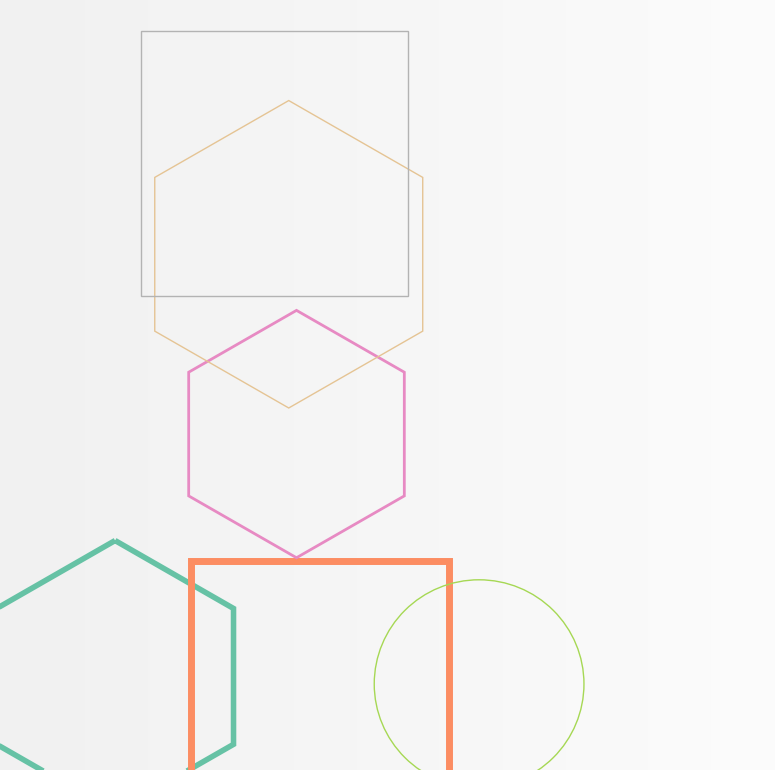[{"shape": "hexagon", "thickness": 2, "radius": 0.88, "center": [0.149, 0.122]}, {"shape": "square", "thickness": 2.5, "radius": 0.83, "center": [0.413, 0.105]}, {"shape": "hexagon", "thickness": 1, "radius": 0.8, "center": [0.383, 0.436]}, {"shape": "circle", "thickness": 0.5, "radius": 0.68, "center": [0.618, 0.112]}, {"shape": "hexagon", "thickness": 0.5, "radius": 1.0, "center": [0.373, 0.67]}, {"shape": "square", "thickness": 0.5, "radius": 0.86, "center": [0.355, 0.788]}]